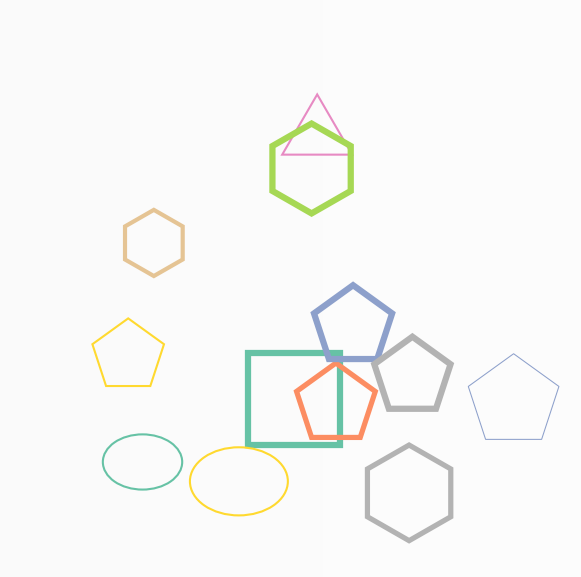[{"shape": "oval", "thickness": 1, "radius": 0.34, "center": [0.245, 0.199]}, {"shape": "square", "thickness": 3, "radius": 0.4, "center": [0.505, 0.309]}, {"shape": "pentagon", "thickness": 2.5, "radius": 0.36, "center": [0.578, 0.299]}, {"shape": "pentagon", "thickness": 0.5, "radius": 0.41, "center": [0.884, 0.305]}, {"shape": "pentagon", "thickness": 3, "radius": 0.35, "center": [0.607, 0.435]}, {"shape": "triangle", "thickness": 1, "radius": 0.35, "center": [0.546, 0.766]}, {"shape": "hexagon", "thickness": 3, "radius": 0.39, "center": [0.536, 0.707]}, {"shape": "pentagon", "thickness": 1, "radius": 0.32, "center": [0.221, 0.383]}, {"shape": "oval", "thickness": 1, "radius": 0.42, "center": [0.411, 0.166]}, {"shape": "hexagon", "thickness": 2, "radius": 0.29, "center": [0.265, 0.578]}, {"shape": "pentagon", "thickness": 3, "radius": 0.34, "center": [0.71, 0.347]}, {"shape": "hexagon", "thickness": 2.5, "radius": 0.41, "center": [0.704, 0.146]}]